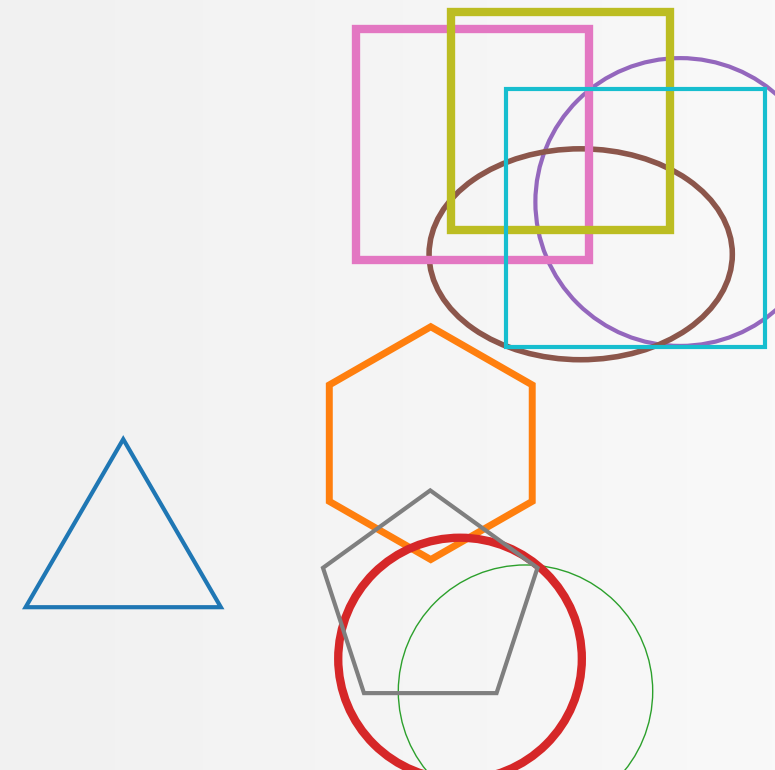[{"shape": "triangle", "thickness": 1.5, "radius": 0.73, "center": [0.159, 0.284]}, {"shape": "hexagon", "thickness": 2.5, "radius": 0.76, "center": [0.556, 0.424]}, {"shape": "circle", "thickness": 0.5, "radius": 0.82, "center": [0.678, 0.102]}, {"shape": "circle", "thickness": 3, "radius": 0.79, "center": [0.594, 0.144]}, {"shape": "circle", "thickness": 1.5, "radius": 0.93, "center": [0.878, 0.738]}, {"shape": "oval", "thickness": 2, "radius": 0.98, "center": [0.749, 0.67]}, {"shape": "square", "thickness": 3, "radius": 0.75, "center": [0.61, 0.813]}, {"shape": "pentagon", "thickness": 1.5, "radius": 0.73, "center": [0.555, 0.218]}, {"shape": "square", "thickness": 3, "radius": 0.71, "center": [0.724, 0.843]}, {"shape": "square", "thickness": 1.5, "radius": 0.84, "center": [0.82, 0.717]}]